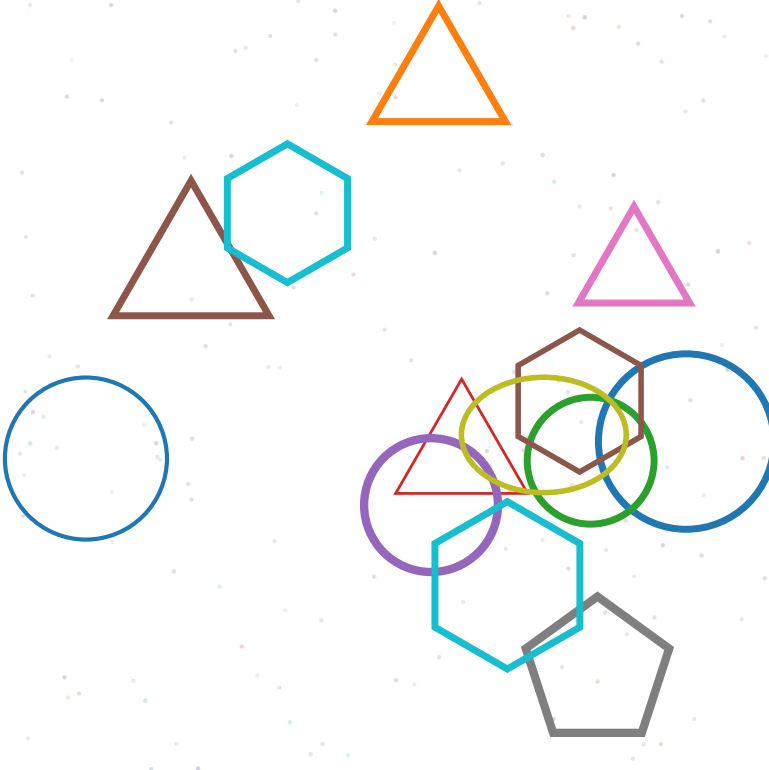[{"shape": "circle", "thickness": 1.5, "radius": 0.53, "center": [0.112, 0.404]}, {"shape": "circle", "thickness": 2.5, "radius": 0.57, "center": [0.891, 0.427]}, {"shape": "triangle", "thickness": 2.5, "radius": 0.5, "center": [0.57, 0.892]}, {"shape": "circle", "thickness": 2.5, "radius": 0.41, "center": [0.767, 0.402]}, {"shape": "triangle", "thickness": 1, "radius": 0.49, "center": [0.6, 0.409]}, {"shape": "circle", "thickness": 3, "radius": 0.43, "center": [0.56, 0.344]}, {"shape": "hexagon", "thickness": 2, "radius": 0.46, "center": [0.753, 0.479]}, {"shape": "triangle", "thickness": 2.5, "radius": 0.58, "center": [0.248, 0.648]}, {"shape": "triangle", "thickness": 2.5, "radius": 0.42, "center": [0.823, 0.648]}, {"shape": "pentagon", "thickness": 3, "radius": 0.49, "center": [0.776, 0.127]}, {"shape": "oval", "thickness": 2, "radius": 0.54, "center": [0.706, 0.435]}, {"shape": "hexagon", "thickness": 2.5, "radius": 0.45, "center": [0.373, 0.723]}, {"shape": "hexagon", "thickness": 2.5, "radius": 0.54, "center": [0.659, 0.24]}]